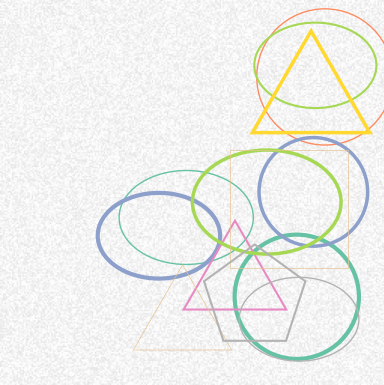[{"shape": "circle", "thickness": 3, "radius": 0.81, "center": [0.771, 0.229]}, {"shape": "oval", "thickness": 1, "radius": 0.87, "center": [0.484, 0.435]}, {"shape": "circle", "thickness": 1, "radius": 0.88, "center": [0.844, 0.8]}, {"shape": "circle", "thickness": 2.5, "radius": 0.71, "center": [0.814, 0.502]}, {"shape": "oval", "thickness": 3, "radius": 0.79, "center": [0.413, 0.388]}, {"shape": "triangle", "thickness": 1.5, "radius": 0.77, "center": [0.61, 0.273]}, {"shape": "oval", "thickness": 1.5, "radius": 0.79, "center": [0.819, 0.83]}, {"shape": "oval", "thickness": 2.5, "radius": 0.97, "center": [0.693, 0.475]}, {"shape": "triangle", "thickness": 2.5, "radius": 0.88, "center": [0.808, 0.743]}, {"shape": "triangle", "thickness": 0.5, "radius": 0.74, "center": [0.474, 0.165]}, {"shape": "square", "thickness": 0.5, "radius": 0.77, "center": [0.751, 0.457]}, {"shape": "oval", "thickness": 1, "radius": 0.78, "center": [0.777, 0.171]}, {"shape": "pentagon", "thickness": 1.5, "radius": 0.69, "center": [0.662, 0.227]}]